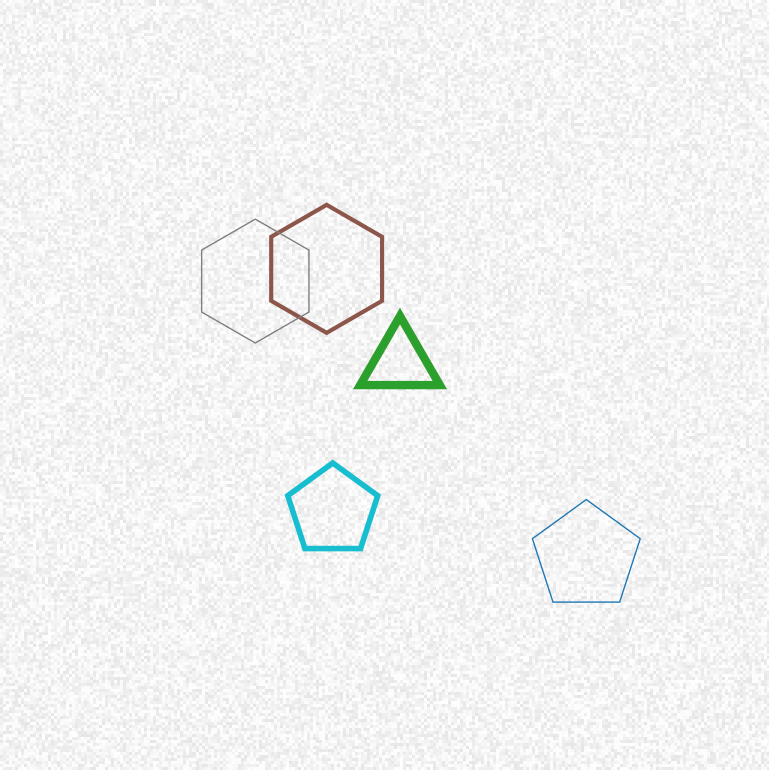[{"shape": "pentagon", "thickness": 0.5, "radius": 0.37, "center": [0.761, 0.278]}, {"shape": "triangle", "thickness": 3, "radius": 0.3, "center": [0.519, 0.53]}, {"shape": "hexagon", "thickness": 1.5, "radius": 0.42, "center": [0.424, 0.651]}, {"shape": "hexagon", "thickness": 0.5, "radius": 0.4, "center": [0.332, 0.635]}, {"shape": "pentagon", "thickness": 2, "radius": 0.31, "center": [0.432, 0.337]}]